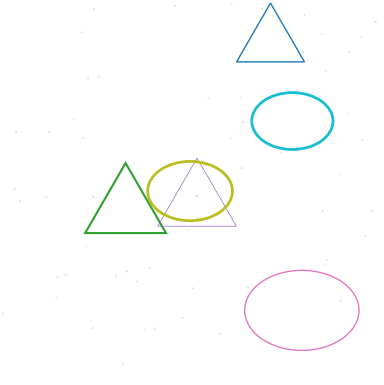[{"shape": "triangle", "thickness": 1, "radius": 0.51, "center": [0.703, 0.89]}, {"shape": "triangle", "thickness": 1.5, "radius": 0.61, "center": [0.326, 0.455]}, {"shape": "triangle", "thickness": 0.5, "radius": 0.59, "center": [0.512, 0.471]}, {"shape": "oval", "thickness": 1, "radius": 0.74, "center": [0.784, 0.194]}, {"shape": "oval", "thickness": 2, "radius": 0.55, "center": [0.494, 0.504]}, {"shape": "oval", "thickness": 2, "radius": 0.53, "center": [0.759, 0.686]}]